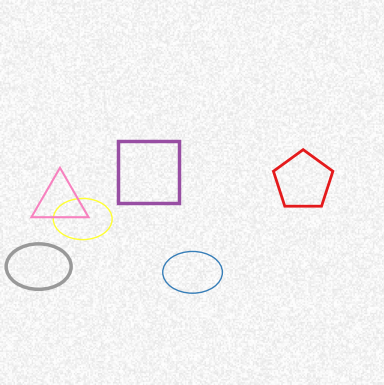[{"shape": "pentagon", "thickness": 2, "radius": 0.41, "center": [0.787, 0.53]}, {"shape": "oval", "thickness": 1, "radius": 0.39, "center": [0.5, 0.293]}, {"shape": "square", "thickness": 2.5, "radius": 0.4, "center": [0.386, 0.552]}, {"shape": "oval", "thickness": 1, "radius": 0.38, "center": [0.215, 0.431]}, {"shape": "triangle", "thickness": 1.5, "radius": 0.43, "center": [0.156, 0.479]}, {"shape": "oval", "thickness": 2.5, "radius": 0.42, "center": [0.1, 0.308]}]